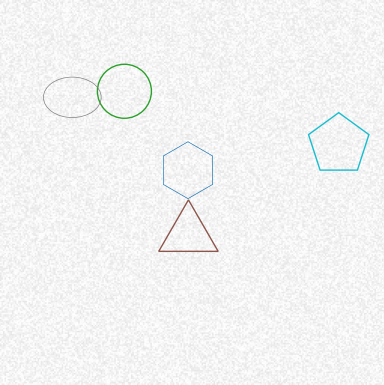[{"shape": "hexagon", "thickness": 0.5, "radius": 0.37, "center": [0.488, 0.558]}, {"shape": "circle", "thickness": 1, "radius": 0.35, "center": [0.323, 0.763]}, {"shape": "triangle", "thickness": 1, "radius": 0.45, "center": [0.489, 0.392]}, {"shape": "oval", "thickness": 0.5, "radius": 0.37, "center": [0.188, 0.747]}, {"shape": "pentagon", "thickness": 1, "radius": 0.41, "center": [0.88, 0.625]}]